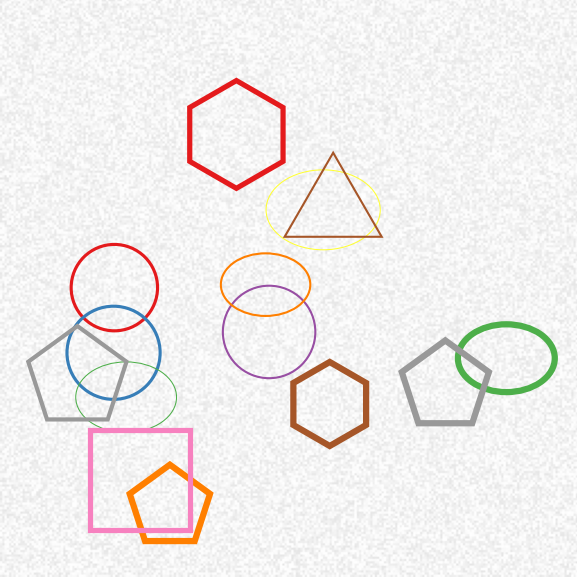[{"shape": "circle", "thickness": 1.5, "radius": 0.37, "center": [0.198, 0.501]}, {"shape": "hexagon", "thickness": 2.5, "radius": 0.47, "center": [0.409, 0.766]}, {"shape": "circle", "thickness": 1.5, "radius": 0.4, "center": [0.197, 0.388]}, {"shape": "oval", "thickness": 3, "radius": 0.42, "center": [0.877, 0.379]}, {"shape": "oval", "thickness": 0.5, "radius": 0.44, "center": [0.218, 0.311]}, {"shape": "circle", "thickness": 1, "radius": 0.4, "center": [0.466, 0.424]}, {"shape": "pentagon", "thickness": 3, "radius": 0.37, "center": [0.294, 0.121]}, {"shape": "oval", "thickness": 1, "radius": 0.39, "center": [0.46, 0.506]}, {"shape": "oval", "thickness": 0.5, "radius": 0.49, "center": [0.56, 0.636]}, {"shape": "triangle", "thickness": 1, "radius": 0.49, "center": [0.577, 0.638]}, {"shape": "hexagon", "thickness": 3, "radius": 0.36, "center": [0.571, 0.3]}, {"shape": "square", "thickness": 2.5, "radius": 0.43, "center": [0.242, 0.169]}, {"shape": "pentagon", "thickness": 2, "radius": 0.45, "center": [0.134, 0.345]}, {"shape": "pentagon", "thickness": 3, "radius": 0.4, "center": [0.771, 0.33]}]